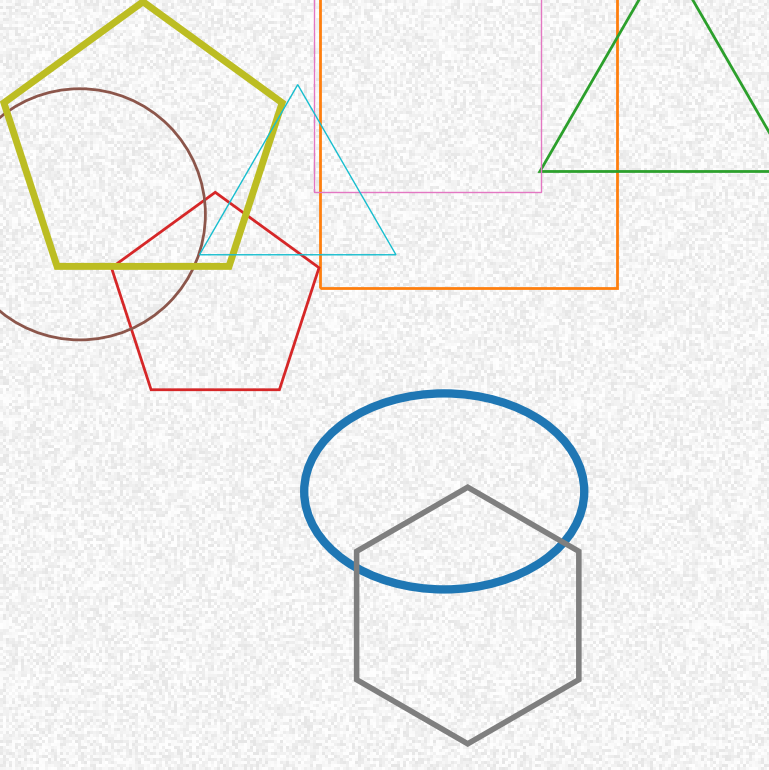[{"shape": "oval", "thickness": 3, "radius": 0.91, "center": [0.577, 0.362]}, {"shape": "square", "thickness": 1, "radius": 0.97, "center": [0.609, 0.819]}, {"shape": "triangle", "thickness": 1, "radius": 0.94, "center": [0.865, 0.872]}, {"shape": "pentagon", "thickness": 1, "radius": 0.71, "center": [0.28, 0.609]}, {"shape": "circle", "thickness": 1, "radius": 0.82, "center": [0.104, 0.722]}, {"shape": "square", "thickness": 0.5, "radius": 0.74, "center": [0.555, 0.899]}, {"shape": "hexagon", "thickness": 2, "radius": 0.83, "center": [0.607, 0.201]}, {"shape": "pentagon", "thickness": 2.5, "radius": 0.95, "center": [0.186, 0.808]}, {"shape": "triangle", "thickness": 0.5, "radius": 0.74, "center": [0.387, 0.743]}]